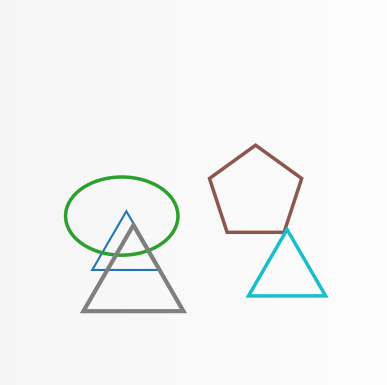[{"shape": "triangle", "thickness": 1.5, "radius": 0.51, "center": [0.326, 0.35]}, {"shape": "oval", "thickness": 2.5, "radius": 0.73, "center": [0.314, 0.439]}, {"shape": "pentagon", "thickness": 2.5, "radius": 0.63, "center": [0.66, 0.498]}, {"shape": "triangle", "thickness": 3, "radius": 0.75, "center": [0.344, 0.266]}, {"shape": "triangle", "thickness": 2.5, "radius": 0.57, "center": [0.741, 0.289]}]